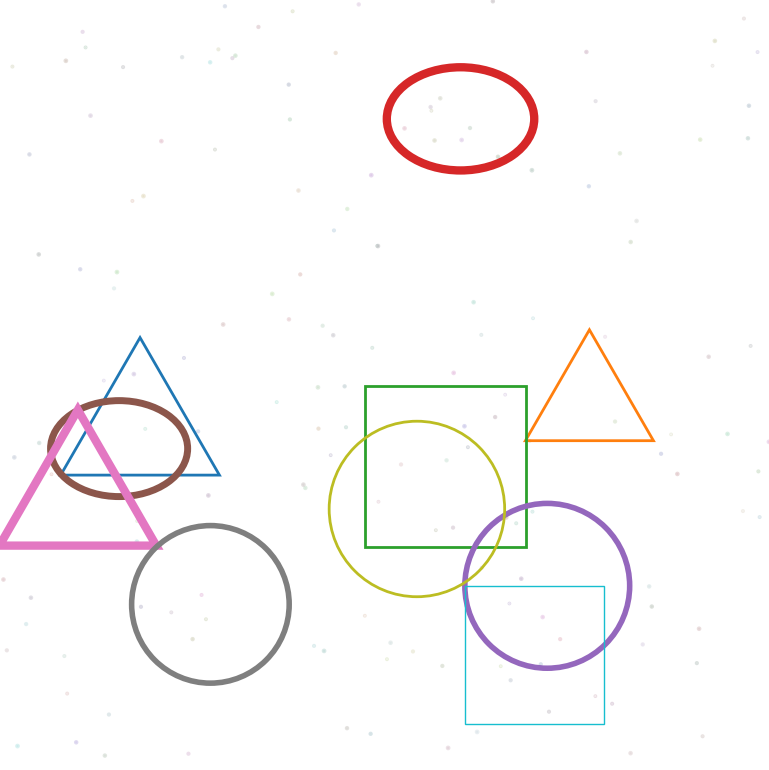[{"shape": "triangle", "thickness": 1, "radius": 0.6, "center": [0.182, 0.443]}, {"shape": "triangle", "thickness": 1, "radius": 0.48, "center": [0.765, 0.476]}, {"shape": "square", "thickness": 1, "radius": 0.52, "center": [0.579, 0.394]}, {"shape": "oval", "thickness": 3, "radius": 0.48, "center": [0.598, 0.846]}, {"shape": "circle", "thickness": 2, "radius": 0.54, "center": [0.711, 0.239]}, {"shape": "oval", "thickness": 2.5, "radius": 0.45, "center": [0.155, 0.417]}, {"shape": "triangle", "thickness": 3, "radius": 0.59, "center": [0.101, 0.35]}, {"shape": "circle", "thickness": 2, "radius": 0.51, "center": [0.273, 0.215]}, {"shape": "circle", "thickness": 1, "radius": 0.57, "center": [0.541, 0.339]}, {"shape": "square", "thickness": 0.5, "radius": 0.45, "center": [0.695, 0.149]}]